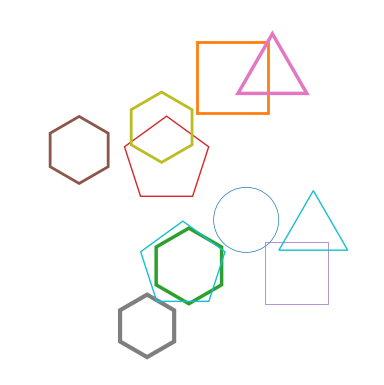[{"shape": "circle", "thickness": 0.5, "radius": 0.42, "center": [0.64, 0.429]}, {"shape": "square", "thickness": 2, "radius": 0.46, "center": [0.604, 0.798]}, {"shape": "hexagon", "thickness": 2.5, "radius": 0.49, "center": [0.491, 0.309]}, {"shape": "pentagon", "thickness": 1, "radius": 0.58, "center": [0.433, 0.583]}, {"shape": "square", "thickness": 0.5, "radius": 0.4, "center": [0.77, 0.29]}, {"shape": "hexagon", "thickness": 2, "radius": 0.44, "center": [0.206, 0.611]}, {"shape": "triangle", "thickness": 2.5, "radius": 0.52, "center": [0.708, 0.809]}, {"shape": "hexagon", "thickness": 3, "radius": 0.41, "center": [0.382, 0.154]}, {"shape": "hexagon", "thickness": 2, "radius": 0.46, "center": [0.42, 0.67]}, {"shape": "triangle", "thickness": 1, "radius": 0.52, "center": [0.814, 0.402]}, {"shape": "pentagon", "thickness": 1, "radius": 0.58, "center": [0.475, 0.31]}]